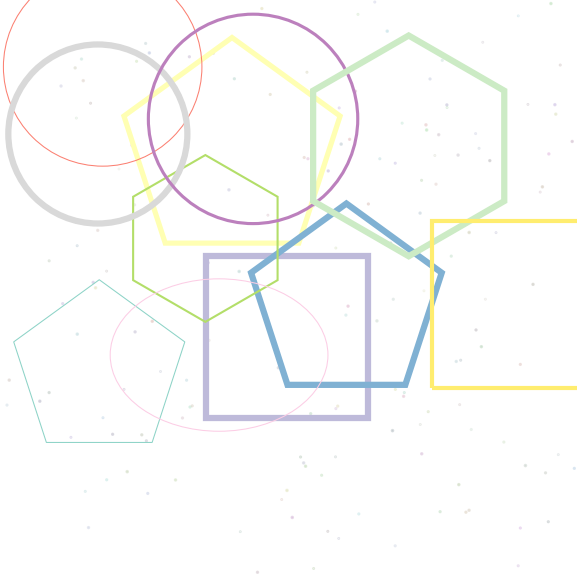[{"shape": "pentagon", "thickness": 0.5, "radius": 0.78, "center": [0.172, 0.359]}, {"shape": "pentagon", "thickness": 2.5, "radius": 0.98, "center": [0.402, 0.737]}, {"shape": "square", "thickness": 3, "radius": 0.7, "center": [0.496, 0.415]}, {"shape": "circle", "thickness": 0.5, "radius": 0.86, "center": [0.178, 0.883]}, {"shape": "pentagon", "thickness": 3, "radius": 0.87, "center": [0.6, 0.473]}, {"shape": "hexagon", "thickness": 1, "radius": 0.72, "center": [0.356, 0.586]}, {"shape": "oval", "thickness": 0.5, "radius": 0.94, "center": [0.379, 0.384]}, {"shape": "circle", "thickness": 3, "radius": 0.78, "center": [0.169, 0.767]}, {"shape": "circle", "thickness": 1.5, "radius": 0.91, "center": [0.438, 0.793]}, {"shape": "hexagon", "thickness": 3, "radius": 0.96, "center": [0.708, 0.747]}, {"shape": "square", "thickness": 2, "radius": 0.72, "center": [0.892, 0.473]}]